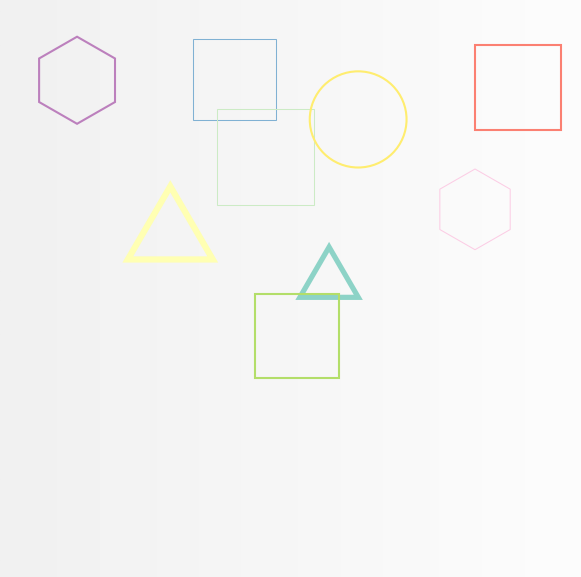[{"shape": "triangle", "thickness": 2.5, "radius": 0.29, "center": [0.566, 0.513]}, {"shape": "triangle", "thickness": 3, "radius": 0.42, "center": [0.293, 0.592]}, {"shape": "square", "thickness": 1, "radius": 0.37, "center": [0.891, 0.848]}, {"shape": "square", "thickness": 0.5, "radius": 0.35, "center": [0.404, 0.861]}, {"shape": "square", "thickness": 1, "radius": 0.36, "center": [0.51, 0.417]}, {"shape": "hexagon", "thickness": 0.5, "radius": 0.35, "center": [0.817, 0.637]}, {"shape": "hexagon", "thickness": 1, "radius": 0.38, "center": [0.133, 0.86]}, {"shape": "square", "thickness": 0.5, "radius": 0.42, "center": [0.456, 0.728]}, {"shape": "circle", "thickness": 1, "radius": 0.42, "center": [0.616, 0.792]}]